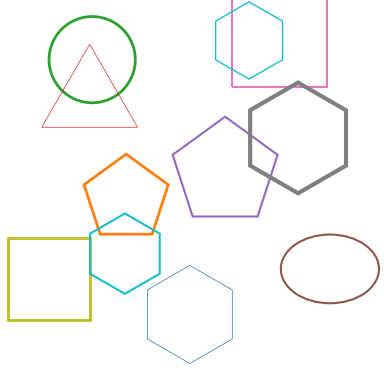[{"shape": "hexagon", "thickness": 0.5, "radius": 0.64, "center": [0.493, 0.183]}, {"shape": "pentagon", "thickness": 2, "radius": 0.57, "center": [0.328, 0.485]}, {"shape": "circle", "thickness": 2, "radius": 0.56, "center": [0.239, 0.845]}, {"shape": "triangle", "thickness": 0.5, "radius": 0.72, "center": [0.233, 0.741]}, {"shape": "pentagon", "thickness": 1.5, "radius": 0.72, "center": [0.585, 0.554]}, {"shape": "oval", "thickness": 1.5, "radius": 0.64, "center": [0.857, 0.302]}, {"shape": "square", "thickness": 1.5, "radius": 0.62, "center": [0.726, 0.898]}, {"shape": "hexagon", "thickness": 3, "radius": 0.72, "center": [0.774, 0.642]}, {"shape": "square", "thickness": 2, "radius": 0.53, "center": [0.127, 0.276]}, {"shape": "hexagon", "thickness": 1.5, "radius": 0.52, "center": [0.324, 0.341]}, {"shape": "hexagon", "thickness": 1, "radius": 0.5, "center": [0.647, 0.895]}]